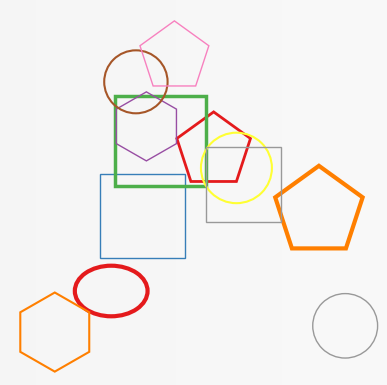[{"shape": "pentagon", "thickness": 2, "radius": 0.5, "center": [0.551, 0.609]}, {"shape": "oval", "thickness": 3, "radius": 0.47, "center": [0.287, 0.244]}, {"shape": "square", "thickness": 1, "radius": 0.55, "center": [0.368, 0.44]}, {"shape": "square", "thickness": 2.5, "radius": 0.59, "center": [0.414, 0.633]}, {"shape": "hexagon", "thickness": 1, "radius": 0.45, "center": [0.378, 0.672]}, {"shape": "hexagon", "thickness": 1.5, "radius": 0.51, "center": [0.141, 0.137]}, {"shape": "pentagon", "thickness": 3, "radius": 0.59, "center": [0.823, 0.451]}, {"shape": "circle", "thickness": 1.5, "radius": 0.46, "center": [0.61, 0.564]}, {"shape": "circle", "thickness": 1.5, "radius": 0.41, "center": [0.351, 0.787]}, {"shape": "pentagon", "thickness": 1, "radius": 0.47, "center": [0.45, 0.852]}, {"shape": "square", "thickness": 1, "radius": 0.48, "center": [0.629, 0.52]}, {"shape": "circle", "thickness": 1, "radius": 0.42, "center": [0.891, 0.154]}]